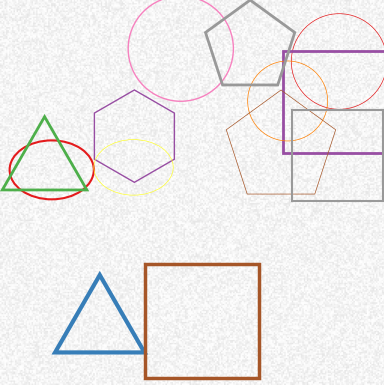[{"shape": "circle", "thickness": 0.5, "radius": 0.62, "center": [0.881, 0.84]}, {"shape": "oval", "thickness": 1.5, "radius": 0.55, "center": [0.134, 0.559]}, {"shape": "triangle", "thickness": 3, "radius": 0.67, "center": [0.259, 0.152]}, {"shape": "triangle", "thickness": 2, "radius": 0.63, "center": [0.116, 0.57]}, {"shape": "hexagon", "thickness": 1, "radius": 0.6, "center": [0.349, 0.646]}, {"shape": "square", "thickness": 2, "radius": 0.66, "center": [0.866, 0.736]}, {"shape": "circle", "thickness": 0.5, "radius": 0.52, "center": [0.747, 0.738]}, {"shape": "oval", "thickness": 0.5, "radius": 0.52, "center": [0.347, 0.565]}, {"shape": "pentagon", "thickness": 0.5, "radius": 0.75, "center": [0.73, 0.617]}, {"shape": "square", "thickness": 2.5, "radius": 0.74, "center": [0.526, 0.166]}, {"shape": "circle", "thickness": 1, "radius": 0.68, "center": [0.47, 0.874]}, {"shape": "pentagon", "thickness": 2, "radius": 0.61, "center": [0.65, 0.878]}, {"shape": "square", "thickness": 1.5, "radius": 0.59, "center": [0.877, 0.597]}]